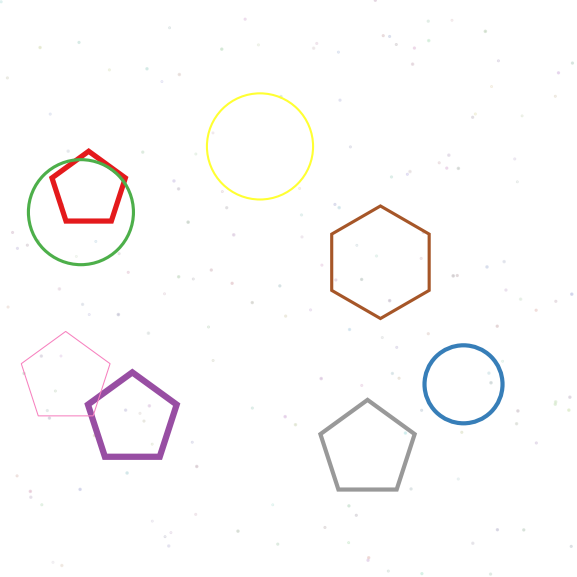[{"shape": "pentagon", "thickness": 2.5, "radius": 0.33, "center": [0.154, 0.67]}, {"shape": "circle", "thickness": 2, "radius": 0.34, "center": [0.803, 0.334]}, {"shape": "circle", "thickness": 1.5, "radius": 0.45, "center": [0.14, 0.632]}, {"shape": "pentagon", "thickness": 3, "radius": 0.4, "center": [0.229, 0.274]}, {"shape": "circle", "thickness": 1, "radius": 0.46, "center": [0.45, 0.746]}, {"shape": "hexagon", "thickness": 1.5, "radius": 0.49, "center": [0.659, 0.545]}, {"shape": "pentagon", "thickness": 0.5, "radius": 0.4, "center": [0.114, 0.344]}, {"shape": "pentagon", "thickness": 2, "radius": 0.43, "center": [0.636, 0.221]}]